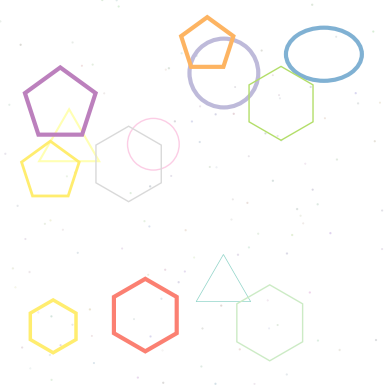[{"shape": "triangle", "thickness": 0.5, "radius": 0.41, "center": [0.58, 0.257]}, {"shape": "triangle", "thickness": 1.5, "radius": 0.45, "center": [0.18, 0.626]}, {"shape": "circle", "thickness": 3, "radius": 0.45, "center": [0.582, 0.81]}, {"shape": "hexagon", "thickness": 3, "radius": 0.47, "center": [0.377, 0.182]}, {"shape": "oval", "thickness": 3, "radius": 0.49, "center": [0.841, 0.859]}, {"shape": "pentagon", "thickness": 3, "radius": 0.36, "center": [0.538, 0.884]}, {"shape": "hexagon", "thickness": 1, "radius": 0.48, "center": [0.73, 0.732]}, {"shape": "circle", "thickness": 1, "radius": 0.34, "center": [0.398, 0.625]}, {"shape": "hexagon", "thickness": 1, "radius": 0.49, "center": [0.334, 0.574]}, {"shape": "pentagon", "thickness": 3, "radius": 0.48, "center": [0.157, 0.728]}, {"shape": "hexagon", "thickness": 1, "radius": 0.49, "center": [0.701, 0.162]}, {"shape": "pentagon", "thickness": 2, "radius": 0.39, "center": [0.131, 0.555]}, {"shape": "hexagon", "thickness": 2.5, "radius": 0.34, "center": [0.138, 0.152]}]